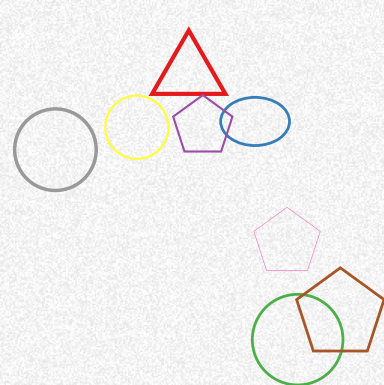[{"shape": "triangle", "thickness": 3, "radius": 0.55, "center": [0.49, 0.811]}, {"shape": "oval", "thickness": 2, "radius": 0.45, "center": [0.663, 0.685]}, {"shape": "circle", "thickness": 2, "radius": 0.59, "center": [0.773, 0.118]}, {"shape": "pentagon", "thickness": 1.5, "radius": 0.41, "center": [0.527, 0.672]}, {"shape": "circle", "thickness": 1.5, "radius": 0.41, "center": [0.356, 0.669]}, {"shape": "pentagon", "thickness": 2, "radius": 0.6, "center": [0.884, 0.185]}, {"shape": "pentagon", "thickness": 0.5, "radius": 0.45, "center": [0.746, 0.371]}, {"shape": "circle", "thickness": 2.5, "radius": 0.53, "center": [0.144, 0.611]}]